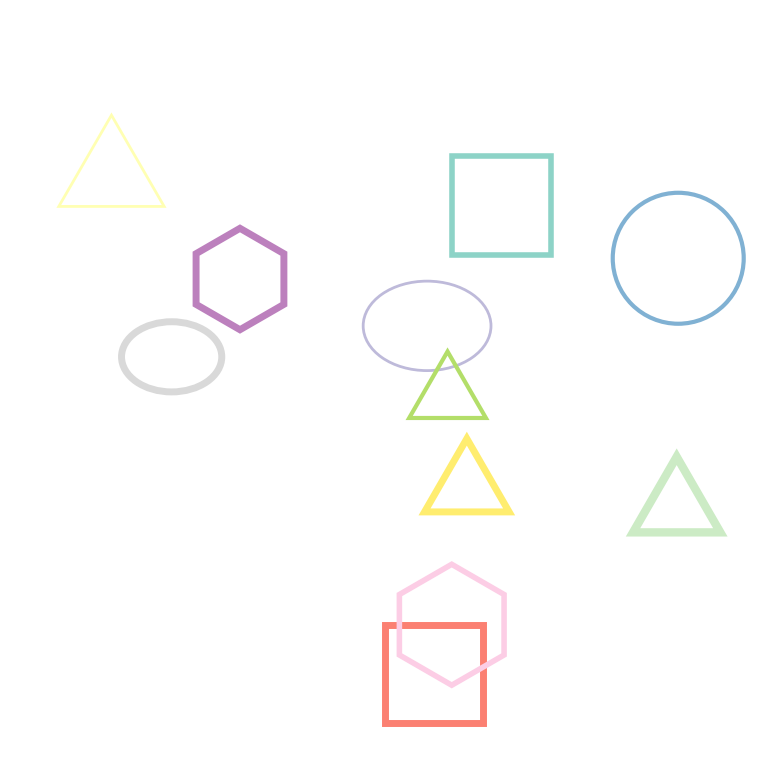[{"shape": "square", "thickness": 2, "radius": 0.32, "center": [0.651, 0.733]}, {"shape": "triangle", "thickness": 1, "radius": 0.39, "center": [0.145, 0.771]}, {"shape": "oval", "thickness": 1, "radius": 0.42, "center": [0.555, 0.577]}, {"shape": "square", "thickness": 2.5, "radius": 0.32, "center": [0.563, 0.124]}, {"shape": "circle", "thickness": 1.5, "radius": 0.43, "center": [0.881, 0.665]}, {"shape": "triangle", "thickness": 1.5, "radius": 0.29, "center": [0.581, 0.486]}, {"shape": "hexagon", "thickness": 2, "radius": 0.39, "center": [0.587, 0.189]}, {"shape": "oval", "thickness": 2.5, "radius": 0.33, "center": [0.223, 0.537]}, {"shape": "hexagon", "thickness": 2.5, "radius": 0.33, "center": [0.312, 0.638]}, {"shape": "triangle", "thickness": 3, "radius": 0.33, "center": [0.879, 0.341]}, {"shape": "triangle", "thickness": 2.5, "radius": 0.32, "center": [0.606, 0.367]}]